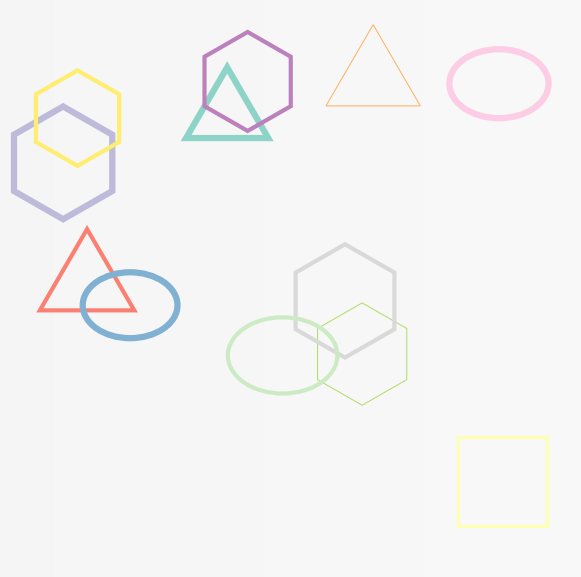[{"shape": "triangle", "thickness": 3, "radius": 0.41, "center": [0.391, 0.801]}, {"shape": "square", "thickness": 1.5, "radius": 0.38, "center": [0.864, 0.165]}, {"shape": "hexagon", "thickness": 3, "radius": 0.49, "center": [0.109, 0.717]}, {"shape": "triangle", "thickness": 2, "radius": 0.47, "center": [0.15, 0.509]}, {"shape": "oval", "thickness": 3, "radius": 0.41, "center": [0.224, 0.471]}, {"shape": "triangle", "thickness": 0.5, "radius": 0.47, "center": [0.642, 0.863]}, {"shape": "hexagon", "thickness": 0.5, "radius": 0.44, "center": [0.623, 0.386]}, {"shape": "oval", "thickness": 3, "radius": 0.43, "center": [0.858, 0.854]}, {"shape": "hexagon", "thickness": 2, "radius": 0.49, "center": [0.594, 0.478]}, {"shape": "hexagon", "thickness": 2, "radius": 0.43, "center": [0.426, 0.858]}, {"shape": "oval", "thickness": 2, "radius": 0.47, "center": [0.486, 0.384]}, {"shape": "hexagon", "thickness": 2, "radius": 0.41, "center": [0.133, 0.795]}]